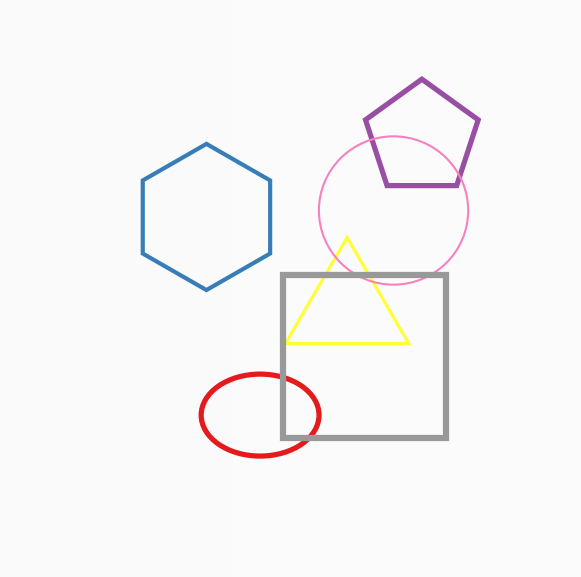[{"shape": "oval", "thickness": 2.5, "radius": 0.51, "center": [0.447, 0.28]}, {"shape": "hexagon", "thickness": 2, "radius": 0.63, "center": [0.355, 0.623]}, {"shape": "pentagon", "thickness": 2.5, "radius": 0.51, "center": [0.726, 0.76]}, {"shape": "triangle", "thickness": 1.5, "radius": 0.61, "center": [0.597, 0.466]}, {"shape": "circle", "thickness": 1, "radius": 0.64, "center": [0.677, 0.635]}, {"shape": "square", "thickness": 3, "radius": 0.7, "center": [0.627, 0.382]}]